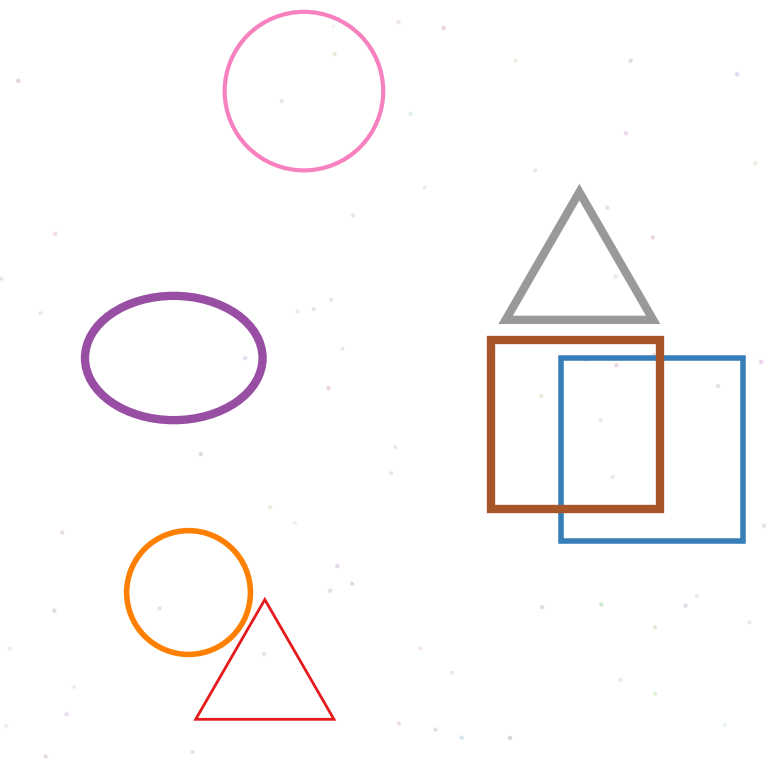[{"shape": "triangle", "thickness": 1, "radius": 0.52, "center": [0.344, 0.118]}, {"shape": "square", "thickness": 2, "radius": 0.59, "center": [0.847, 0.416]}, {"shape": "oval", "thickness": 3, "radius": 0.58, "center": [0.226, 0.535]}, {"shape": "circle", "thickness": 2, "radius": 0.4, "center": [0.245, 0.23]}, {"shape": "square", "thickness": 3, "radius": 0.55, "center": [0.747, 0.449]}, {"shape": "circle", "thickness": 1.5, "radius": 0.51, "center": [0.395, 0.882]}, {"shape": "triangle", "thickness": 3, "radius": 0.55, "center": [0.752, 0.64]}]